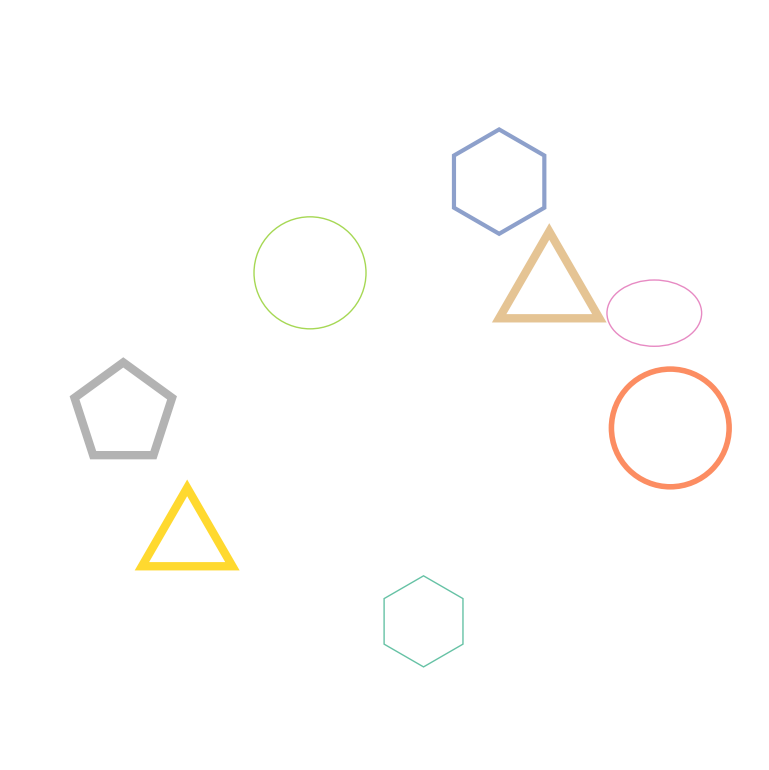[{"shape": "hexagon", "thickness": 0.5, "radius": 0.3, "center": [0.55, 0.193]}, {"shape": "circle", "thickness": 2, "radius": 0.38, "center": [0.87, 0.444]}, {"shape": "hexagon", "thickness": 1.5, "radius": 0.34, "center": [0.648, 0.764]}, {"shape": "oval", "thickness": 0.5, "radius": 0.31, "center": [0.85, 0.593]}, {"shape": "circle", "thickness": 0.5, "radius": 0.36, "center": [0.403, 0.646]}, {"shape": "triangle", "thickness": 3, "radius": 0.34, "center": [0.243, 0.299]}, {"shape": "triangle", "thickness": 3, "radius": 0.38, "center": [0.713, 0.624]}, {"shape": "pentagon", "thickness": 3, "radius": 0.33, "center": [0.16, 0.463]}]